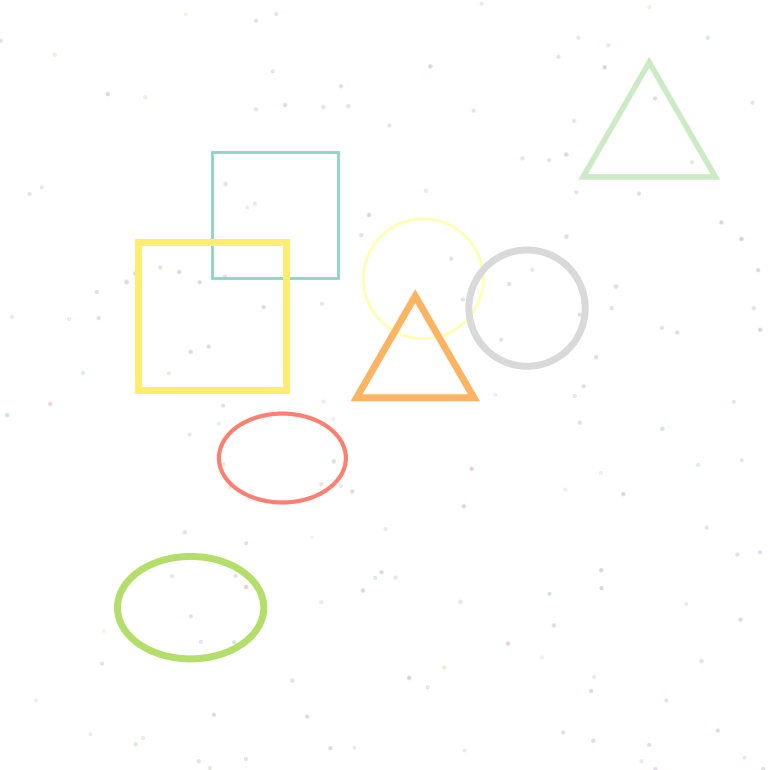[{"shape": "square", "thickness": 1, "radius": 0.41, "center": [0.357, 0.721]}, {"shape": "circle", "thickness": 1, "radius": 0.39, "center": [0.55, 0.638]}, {"shape": "oval", "thickness": 1.5, "radius": 0.41, "center": [0.367, 0.405]}, {"shape": "triangle", "thickness": 2.5, "radius": 0.44, "center": [0.539, 0.527]}, {"shape": "oval", "thickness": 2.5, "radius": 0.48, "center": [0.248, 0.211]}, {"shape": "circle", "thickness": 2.5, "radius": 0.38, "center": [0.684, 0.6]}, {"shape": "triangle", "thickness": 2, "radius": 0.5, "center": [0.843, 0.82]}, {"shape": "square", "thickness": 2.5, "radius": 0.48, "center": [0.275, 0.59]}]